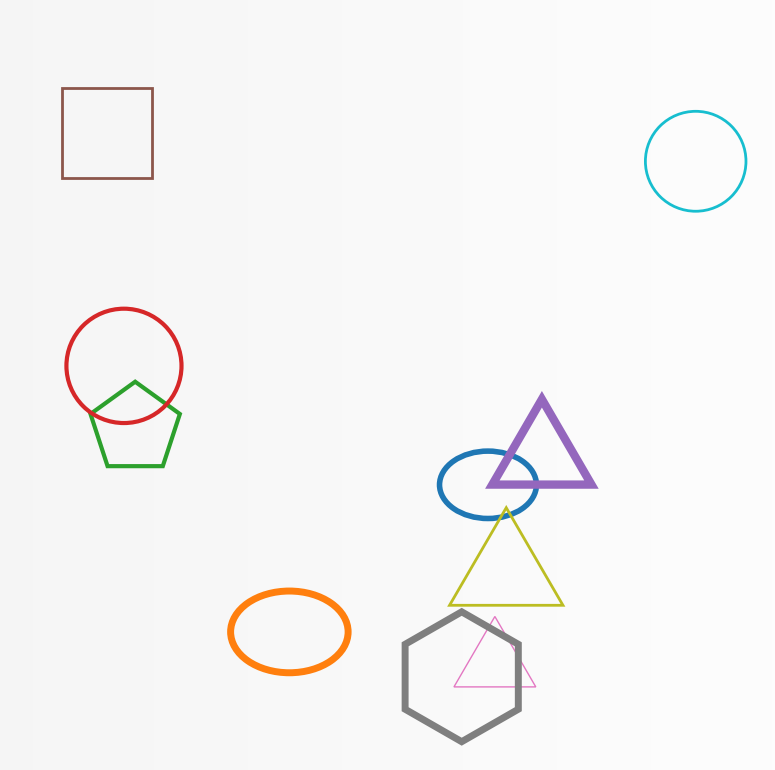[{"shape": "oval", "thickness": 2, "radius": 0.31, "center": [0.63, 0.37]}, {"shape": "oval", "thickness": 2.5, "radius": 0.38, "center": [0.373, 0.179]}, {"shape": "pentagon", "thickness": 1.5, "radius": 0.3, "center": [0.174, 0.444]}, {"shape": "circle", "thickness": 1.5, "radius": 0.37, "center": [0.16, 0.525]}, {"shape": "triangle", "thickness": 3, "radius": 0.37, "center": [0.699, 0.408]}, {"shape": "square", "thickness": 1, "radius": 0.29, "center": [0.138, 0.827]}, {"shape": "triangle", "thickness": 0.5, "radius": 0.3, "center": [0.639, 0.138]}, {"shape": "hexagon", "thickness": 2.5, "radius": 0.42, "center": [0.596, 0.121]}, {"shape": "triangle", "thickness": 1, "radius": 0.42, "center": [0.653, 0.256]}, {"shape": "circle", "thickness": 1, "radius": 0.32, "center": [0.898, 0.791]}]